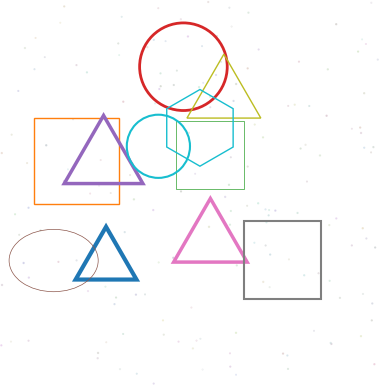[{"shape": "triangle", "thickness": 3, "radius": 0.46, "center": [0.275, 0.32]}, {"shape": "square", "thickness": 1, "radius": 0.56, "center": [0.199, 0.582]}, {"shape": "square", "thickness": 0.5, "radius": 0.44, "center": [0.545, 0.597]}, {"shape": "circle", "thickness": 2, "radius": 0.57, "center": [0.476, 0.827]}, {"shape": "triangle", "thickness": 2.5, "radius": 0.59, "center": [0.269, 0.582]}, {"shape": "oval", "thickness": 0.5, "radius": 0.58, "center": [0.139, 0.323]}, {"shape": "triangle", "thickness": 2.5, "radius": 0.55, "center": [0.546, 0.374]}, {"shape": "square", "thickness": 1.5, "radius": 0.5, "center": [0.734, 0.324]}, {"shape": "triangle", "thickness": 1, "radius": 0.55, "center": [0.582, 0.749]}, {"shape": "hexagon", "thickness": 1, "radius": 0.5, "center": [0.519, 0.668]}, {"shape": "circle", "thickness": 1.5, "radius": 0.41, "center": [0.411, 0.62]}]